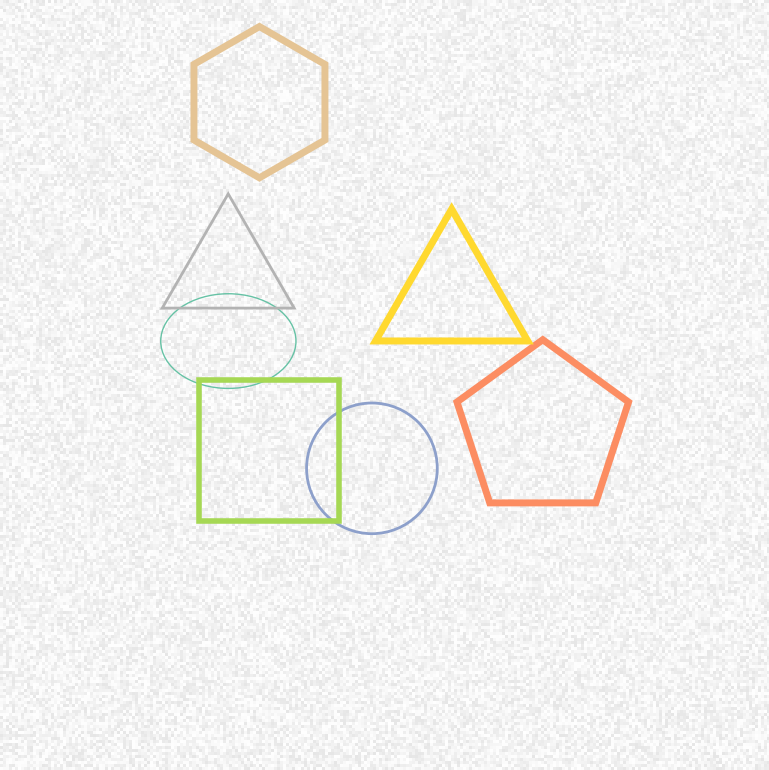[{"shape": "oval", "thickness": 0.5, "radius": 0.44, "center": [0.297, 0.557]}, {"shape": "pentagon", "thickness": 2.5, "radius": 0.59, "center": [0.705, 0.442]}, {"shape": "circle", "thickness": 1, "radius": 0.42, "center": [0.483, 0.392]}, {"shape": "square", "thickness": 2, "radius": 0.46, "center": [0.35, 0.415]}, {"shape": "triangle", "thickness": 2.5, "radius": 0.57, "center": [0.587, 0.614]}, {"shape": "hexagon", "thickness": 2.5, "radius": 0.49, "center": [0.337, 0.867]}, {"shape": "triangle", "thickness": 1, "radius": 0.49, "center": [0.296, 0.649]}]